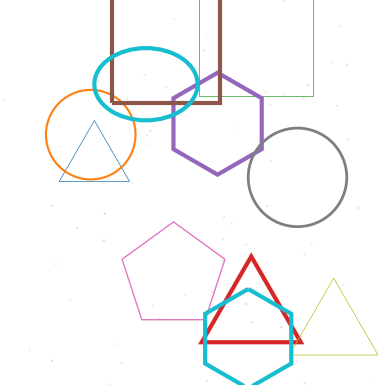[{"shape": "triangle", "thickness": 0.5, "radius": 0.53, "center": [0.245, 0.581]}, {"shape": "circle", "thickness": 1.5, "radius": 0.58, "center": [0.236, 0.65]}, {"shape": "square", "thickness": 0.5, "radius": 0.74, "center": [0.666, 0.898]}, {"shape": "triangle", "thickness": 3, "radius": 0.74, "center": [0.653, 0.185]}, {"shape": "hexagon", "thickness": 3, "radius": 0.66, "center": [0.565, 0.679]}, {"shape": "square", "thickness": 3, "radius": 0.7, "center": [0.432, 0.872]}, {"shape": "pentagon", "thickness": 1, "radius": 0.7, "center": [0.451, 0.283]}, {"shape": "circle", "thickness": 2, "radius": 0.64, "center": [0.773, 0.539]}, {"shape": "triangle", "thickness": 0.5, "radius": 0.67, "center": [0.867, 0.144]}, {"shape": "hexagon", "thickness": 3, "radius": 0.65, "center": [0.645, 0.12]}, {"shape": "oval", "thickness": 3, "radius": 0.67, "center": [0.379, 0.781]}]